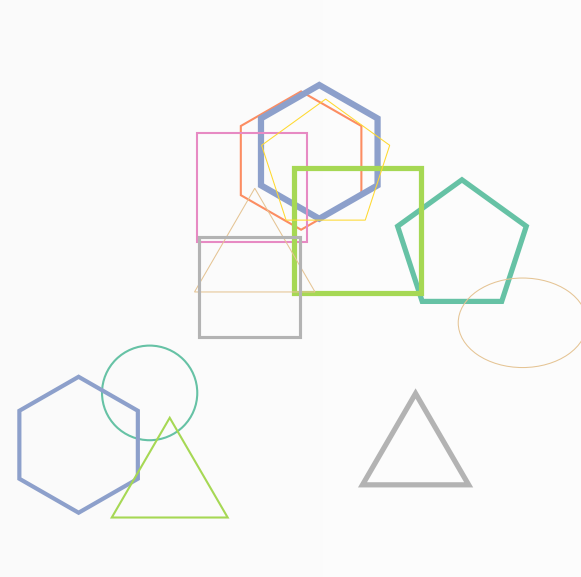[{"shape": "pentagon", "thickness": 2.5, "radius": 0.58, "center": [0.795, 0.571]}, {"shape": "circle", "thickness": 1, "radius": 0.41, "center": [0.257, 0.319]}, {"shape": "hexagon", "thickness": 1, "radius": 0.6, "center": [0.518, 0.721]}, {"shape": "hexagon", "thickness": 3, "radius": 0.58, "center": [0.549, 0.736]}, {"shape": "hexagon", "thickness": 2, "radius": 0.59, "center": [0.135, 0.229]}, {"shape": "square", "thickness": 1, "radius": 0.47, "center": [0.434, 0.675]}, {"shape": "square", "thickness": 2.5, "radius": 0.54, "center": [0.615, 0.6]}, {"shape": "triangle", "thickness": 1, "radius": 0.58, "center": [0.292, 0.161]}, {"shape": "pentagon", "thickness": 0.5, "radius": 0.58, "center": [0.56, 0.712]}, {"shape": "oval", "thickness": 0.5, "radius": 0.55, "center": [0.899, 0.44]}, {"shape": "triangle", "thickness": 0.5, "radius": 0.6, "center": [0.438, 0.553]}, {"shape": "triangle", "thickness": 2.5, "radius": 0.53, "center": [0.715, 0.212]}, {"shape": "square", "thickness": 1.5, "radius": 0.43, "center": [0.429, 0.502]}]